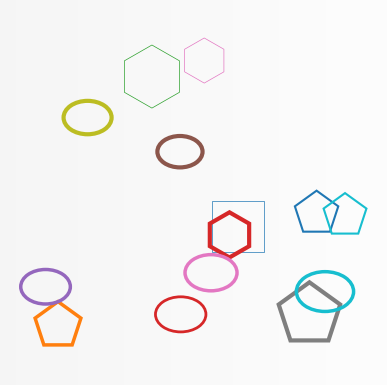[{"shape": "pentagon", "thickness": 1.5, "radius": 0.29, "center": [0.817, 0.446]}, {"shape": "square", "thickness": 0.5, "radius": 0.33, "center": [0.614, 0.412]}, {"shape": "pentagon", "thickness": 2.5, "radius": 0.31, "center": [0.15, 0.154]}, {"shape": "hexagon", "thickness": 0.5, "radius": 0.41, "center": [0.392, 0.801]}, {"shape": "hexagon", "thickness": 3, "radius": 0.29, "center": [0.592, 0.39]}, {"shape": "oval", "thickness": 2, "radius": 0.33, "center": [0.466, 0.183]}, {"shape": "oval", "thickness": 2.5, "radius": 0.32, "center": [0.118, 0.255]}, {"shape": "oval", "thickness": 3, "radius": 0.29, "center": [0.464, 0.606]}, {"shape": "oval", "thickness": 2.5, "radius": 0.34, "center": [0.545, 0.292]}, {"shape": "hexagon", "thickness": 0.5, "radius": 0.29, "center": [0.527, 0.843]}, {"shape": "pentagon", "thickness": 3, "radius": 0.42, "center": [0.799, 0.183]}, {"shape": "oval", "thickness": 3, "radius": 0.31, "center": [0.226, 0.695]}, {"shape": "pentagon", "thickness": 1.5, "radius": 0.29, "center": [0.89, 0.44]}, {"shape": "oval", "thickness": 2.5, "radius": 0.37, "center": [0.839, 0.243]}]